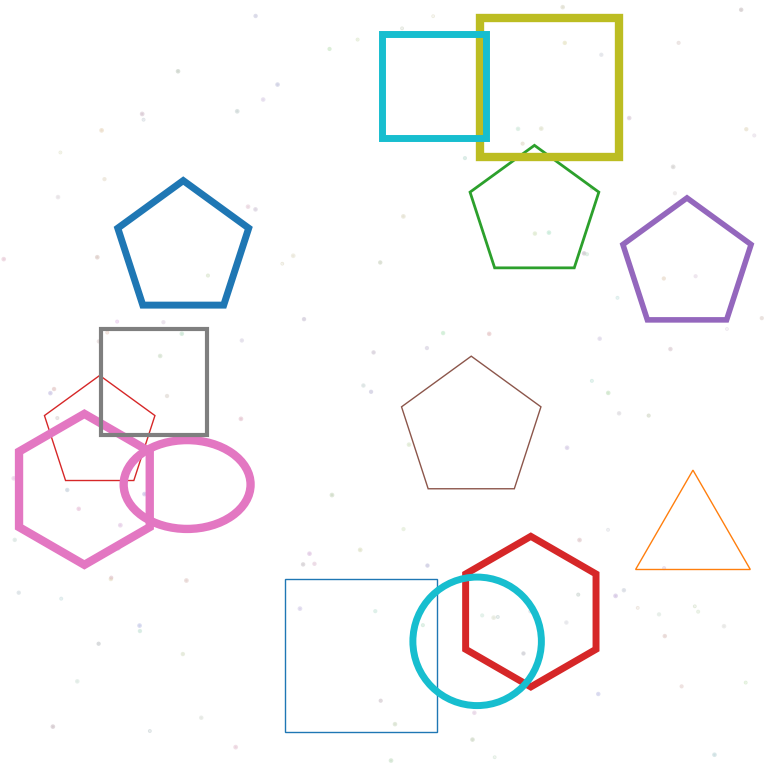[{"shape": "square", "thickness": 0.5, "radius": 0.5, "center": [0.469, 0.149]}, {"shape": "pentagon", "thickness": 2.5, "radius": 0.45, "center": [0.238, 0.676]}, {"shape": "triangle", "thickness": 0.5, "radius": 0.43, "center": [0.9, 0.303]}, {"shape": "pentagon", "thickness": 1, "radius": 0.44, "center": [0.694, 0.723]}, {"shape": "hexagon", "thickness": 2.5, "radius": 0.49, "center": [0.689, 0.206]}, {"shape": "pentagon", "thickness": 0.5, "radius": 0.38, "center": [0.129, 0.437]}, {"shape": "pentagon", "thickness": 2, "radius": 0.44, "center": [0.892, 0.655]}, {"shape": "pentagon", "thickness": 0.5, "radius": 0.48, "center": [0.612, 0.442]}, {"shape": "hexagon", "thickness": 3, "radius": 0.49, "center": [0.11, 0.364]}, {"shape": "oval", "thickness": 3, "radius": 0.41, "center": [0.243, 0.371]}, {"shape": "square", "thickness": 1.5, "radius": 0.35, "center": [0.2, 0.504]}, {"shape": "square", "thickness": 3, "radius": 0.45, "center": [0.714, 0.886]}, {"shape": "circle", "thickness": 2.5, "radius": 0.42, "center": [0.62, 0.167]}, {"shape": "square", "thickness": 2.5, "radius": 0.34, "center": [0.564, 0.888]}]